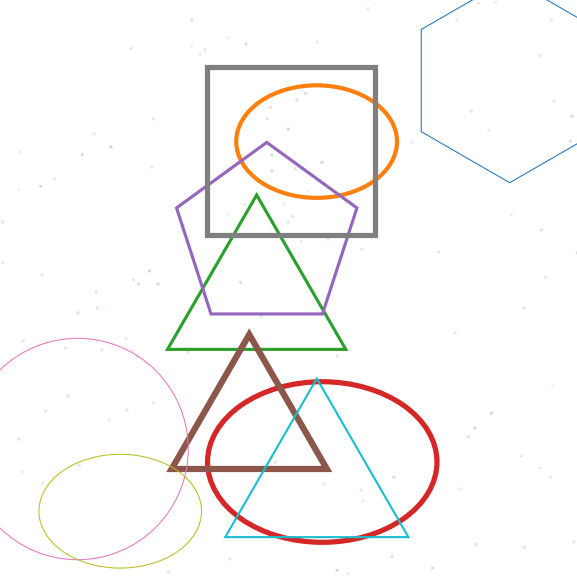[{"shape": "hexagon", "thickness": 0.5, "radius": 0.88, "center": [0.883, 0.86]}, {"shape": "oval", "thickness": 2, "radius": 0.7, "center": [0.548, 0.754]}, {"shape": "triangle", "thickness": 1.5, "radius": 0.89, "center": [0.444, 0.483]}, {"shape": "oval", "thickness": 2.5, "radius": 0.99, "center": [0.558, 0.199]}, {"shape": "pentagon", "thickness": 1.5, "radius": 0.82, "center": [0.462, 0.588]}, {"shape": "triangle", "thickness": 3, "radius": 0.78, "center": [0.432, 0.265]}, {"shape": "circle", "thickness": 0.5, "radius": 0.96, "center": [0.134, 0.222]}, {"shape": "square", "thickness": 2.5, "radius": 0.73, "center": [0.504, 0.738]}, {"shape": "oval", "thickness": 0.5, "radius": 0.7, "center": [0.208, 0.114]}, {"shape": "triangle", "thickness": 1, "radius": 0.92, "center": [0.549, 0.161]}]